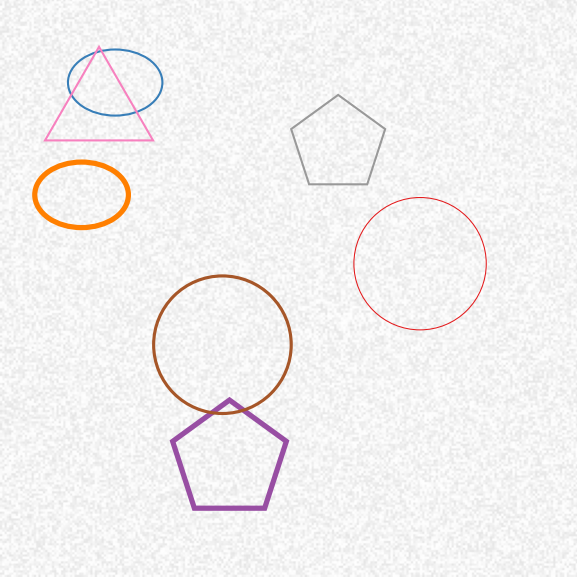[{"shape": "circle", "thickness": 0.5, "radius": 0.57, "center": [0.727, 0.543]}, {"shape": "oval", "thickness": 1, "radius": 0.41, "center": [0.199, 0.856]}, {"shape": "pentagon", "thickness": 2.5, "radius": 0.52, "center": [0.397, 0.203]}, {"shape": "oval", "thickness": 2.5, "radius": 0.41, "center": [0.141, 0.662]}, {"shape": "circle", "thickness": 1.5, "radius": 0.6, "center": [0.385, 0.402]}, {"shape": "triangle", "thickness": 1, "radius": 0.54, "center": [0.171, 0.81]}, {"shape": "pentagon", "thickness": 1, "radius": 0.43, "center": [0.586, 0.749]}]